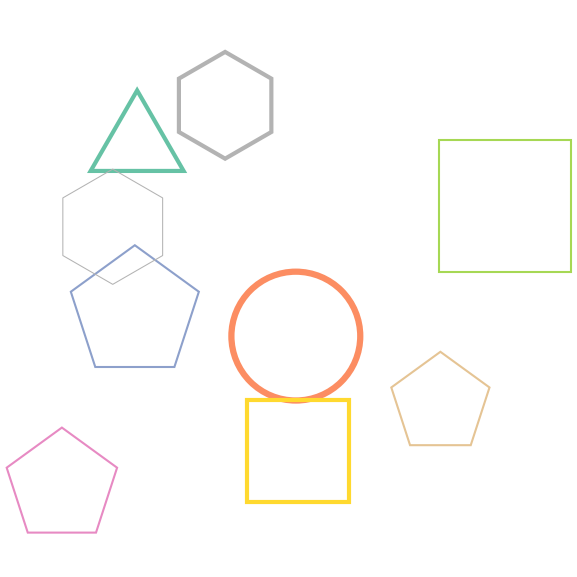[{"shape": "triangle", "thickness": 2, "radius": 0.46, "center": [0.237, 0.75]}, {"shape": "circle", "thickness": 3, "radius": 0.56, "center": [0.512, 0.417]}, {"shape": "pentagon", "thickness": 1, "radius": 0.58, "center": [0.233, 0.458]}, {"shape": "pentagon", "thickness": 1, "radius": 0.5, "center": [0.107, 0.158]}, {"shape": "square", "thickness": 1, "radius": 0.57, "center": [0.875, 0.643]}, {"shape": "square", "thickness": 2, "radius": 0.44, "center": [0.516, 0.218]}, {"shape": "pentagon", "thickness": 1, "radius": 0.45, "center": [0.763, 0.301]}, {"shape": "hexagon", "thickness": 0.5, "radius": 0.5, "center": [0.195, 0.607]}, {"shape": "hexagon", "thickness": 2, "radius": 0.46, "center": [0.39, 0.817]}]